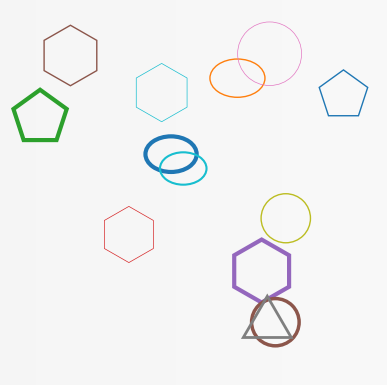[{"shape": "oval", "thickness": 3, "radius": 0.33, "center": [0.441, 0.6]}, {"shape": "pentagon", "thickness": 1, "radius": 0.33, "center": [0.886, 0.753]}, {"shape": "oval", "thickness": 1, "radius": 0.35, "center": [0.613, 0.797]}, {"shape": "pentagon", "thickness": 3, "radius": 0.36, "center": [0.103, 0.695]}, {"shape": "hexagon", "thickness": 0.5, "radius": 0.36, "center": [0.333, 0.391]}, {"shape": "hexagon", "thickness": 3, "radius": 0.41, "center": [0.675, 0.296]}, {"shape": "circle", "thickness": 2.5, "radius": 0.31, "center": [0.711, 0.163]}, {"shape": "hexagon", "thickness": 1, "radius": 0.39, "center": [0.182, 0.856]}, {"shape": "circle", "thickness": 0.5, "radius": 0.41, "center": [0.696, 0.86]}, {"shape": "triangle", "thickness": 2, "radius": 0.36, "center": [0.69, 0.159]}, {"shape": "circle", "thickness": 1, "radius": 0.32, "center": [0.737, 0.433]}, {"shape": "hexagon", "thickness": 0.5, "radius": 0.38, "center": [0.417, 0.76]}, {"shape": "oval", "thickness": 1.5, "radius": 0.3, "center": [0.473, 0.562]}]